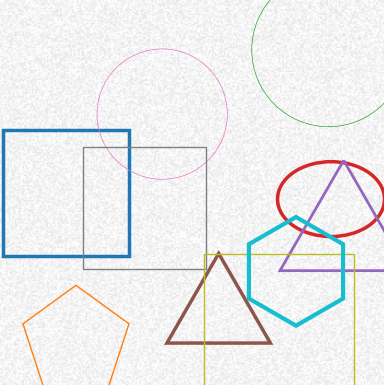[{"shape": "square", "thickness": 2.5, "radius": 0.82, "center": [0.171, 0.499]}, {"shape": "pentagon", "thickness": 1, "radius": 0.72, "center": [0.197, 0.114]}, {"shape": "circle", "thickness": 0.5, "radius": 1.0, "center": [0.854, 0.871]}, {"shape": "oval", "thickness": 2.5, "radius": 0.69, "center": [0.86, 0.483]}, {"shape": "triangle", "thickness": 2, "radius": 0.95, "center": [0.893, 0.392]}, {"shape": "triangle", "thickness": 2.5, "radius": 0.78, "center": [0.568, 0.186]}, {"shape": "circle", "thickness": 0.5, "radius": 0.85, "center": [0.421, 0.704]}, {"shape": "square", "thickness": 1, "radius": 0.79, "center": [0.375, 0.46]}, {"shape": "square", "thickness": 1, "radius": 0.98, "center": [0.725, 0.145]}, {"shape": "hexagon", "thickness": 3, "radius": 0.71, "center": [0.769, 0.295]}]